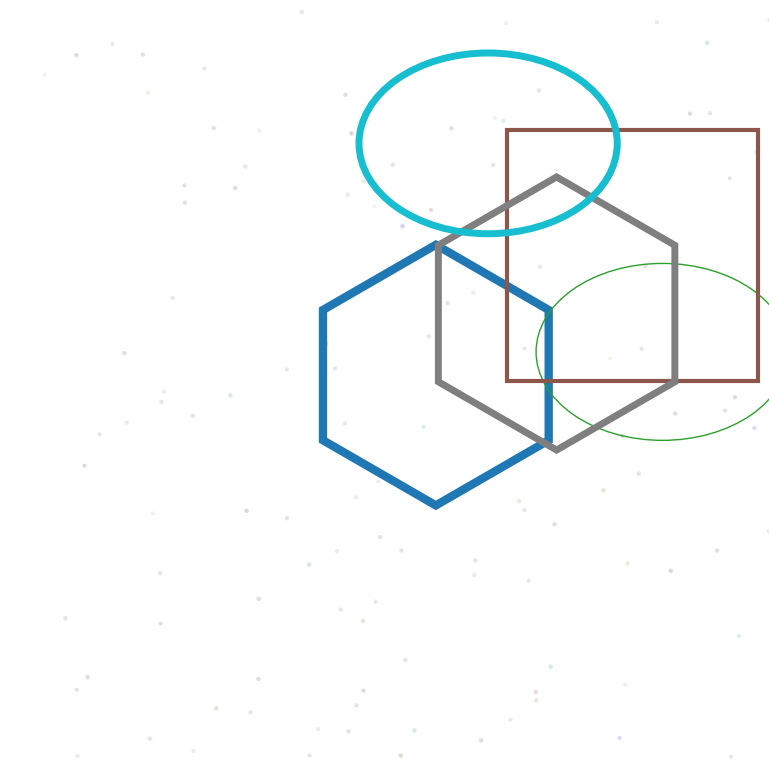[{"shape": "hexagon", "thickness": 3, "radius": 0.85, "center": [0.566, 0.513]}, {"shape": "oval", "thickness": 0.5, "radius": 0.82, "center": [0.86, 0.543]}, {"shape": "square", "thickness": 1.5, "radius": 0.82, "center": [0.821, 0.669]}, {"shape": "hexagon", "thickness": 2.5, "radius": 0.89, "center": [0.723, 0.593]}, {"shape": "oval", "thickness": 2.5, "radius": 0.84, "center": [0.634, 0.814]}]